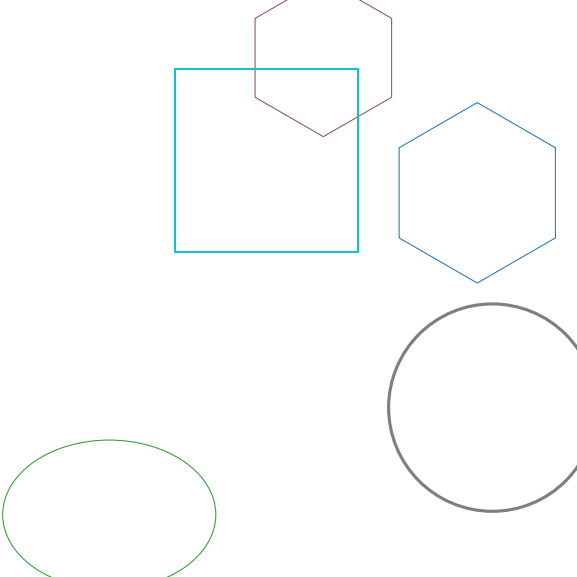[{"shape": "hexagon", "thickness": 0.5, "radius": 0.78, "center": [0.826, 0.665]}, {"shape": "oval", "thickness": 0.5, "radius": 0.92, "center": [0.189, 0.108]}, {"shape": "hexagon", "thickness": 0.5, "radius": 0.68, "center": [0.56, 0.899]}, {"shape": "circle", "thickness": 1.5, "radius": 0.9, "center": [0.852, 0.293]}, {"shape": "square", "thickness": 1, "radius": 0.79, "center": [0.462, 0.721]}]